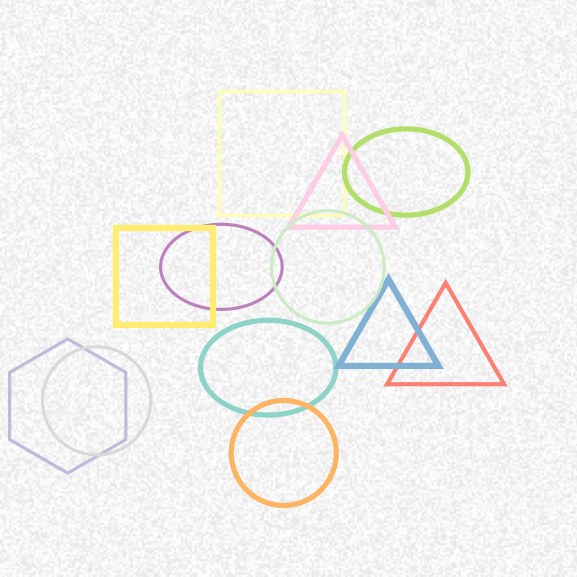[{"shape": "oval", "thickness": 2.5, "radius": 0.59, "center": [0.464, 0.362]}, {"shape": "square", "thickness": 1.5, "radius": 0.54, "center": [0.487, 0.734]}, {"shape": "hexagon", "thickness": 1.5, "radius": 0.58, "center": [0.117, 0.296]}, {"shape": "triangle", "thickness": 2, "radius": 0.59, "center": [0.772, 0.392]}, {"shape": "triangle", "thickness": 3, "radius": 0.5, "center": [0.673, 0.416]}, {"shape": "circle", "thickness": 2.5, "radius": 0.45, "center": [0.491, 0.215]}, {"shape": "oval", "thickness": 2.5, "radius": 0.53, "center": [0.703, 0.701]}, {"shape": "triangle", "thickness": 2.5, "radius": 0.53, "center": [0.593, 0.659]}, {"shape": "circle", "thickness": 1.5, "radius": 0.47, "center": [0.167, 0.305]}, {"shape": "oval", "thickness": 1.5, "radius": 0.53, "center": [0.383, 0.537]}, {"shape": "circle", "thickness": 1.5, "radius": 0.49, "center": [0.568, 0.537]}, {"shape": "square", "thickness": 3, "radius": 0.42, "center": [0.286, 0.52]}]